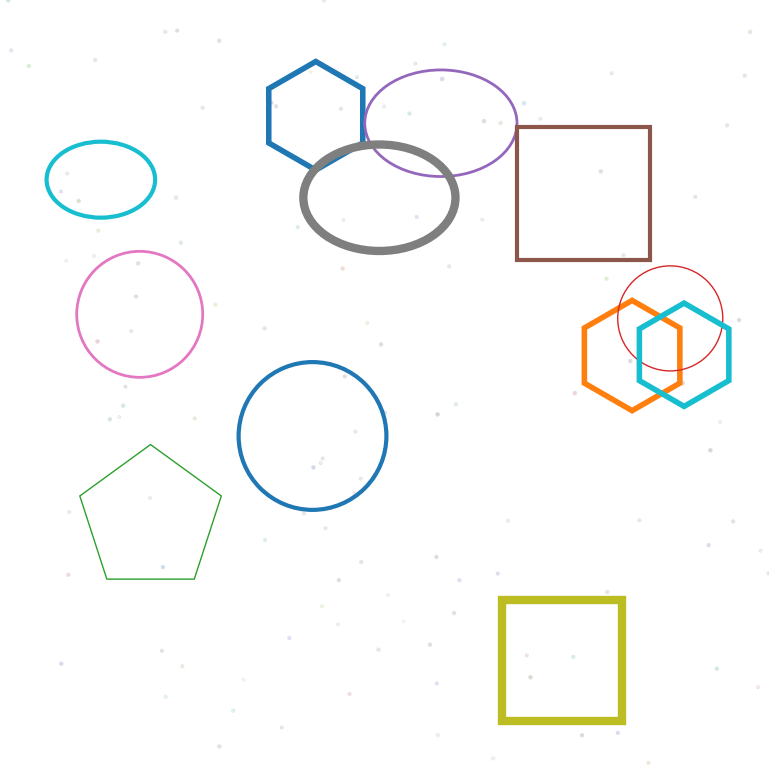[{"shape": "hexagon", "thickness": 2, "radius": 0.35, "center": [0.41, 0.85]}, {"shape": "circle", "thickness": 1.5, "radius": 0.48, "center": [0.406, 0.434]}, {"shape": "hexagon", "thickness": 2, "radius": 0.36, "center": [0.821, 0.538]}, {"shape": "pentagon", "thickness": 0.5, "radius": 0.48, "center": [0.196, 0.326]}, {"shape": "circle", "thickness": 0.5, "radius": 0.34, "center": [0.87, 0.587]}, {"shape": "oval", "thickness": 1, "radius": 0.49, "center": [0.573, 0.84]}, {"shape": "square", "thickness": 1.5, "radius": 0.43, "center": [0.758, 0.748]}, {"shape": "circle", "thickness": 1, "radius": 0.41, "center": [0.181, 0.592]}, {"shape": "oval", "thickness": 3, "radius": 0.49, "center": [0.493, 0.743]}, {"shape": "square", "thickness": 3, "radius": 0.39, "center": [0.73, 0.142]}, {"shape": "oval", "thickness": 1.5, "radius": 0.35, "center": [0.131, 0.767]}, {"shape": "hexagon", "thickness": 2, "radius": 0.34, "center": [0.888, 0.539]}]